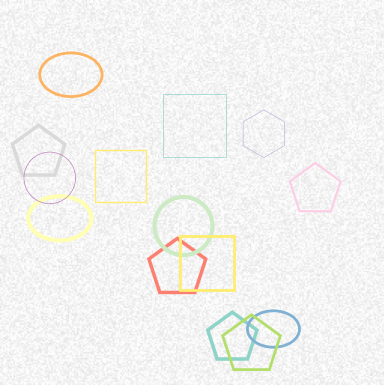[{"shape": "pentagon", "thickness": 2.5, "radius": 0.34, "center": [0.604, 0.122]}, {"shape": "square", "thickness": 0.5, "radius": 0.41, "center": [0.506, 0.674]}, {"shape": "oval", "thickness": 3, "radius": 0.41, "center": [0.155, 0.433]}, {"shape": "hexagon", "thickness": 0.5, "radius": 0.31, "center": [0.685, 0.653]}, {"shape": "pentagon", "thickness": 2.5, "radius": 0.39, "center": [0.461, 0.303]}, {"shape": "oval", "thickness": 2, "radius": 0.34, "center": [0.71, 0.145]}, {"shape": "oval", "thickness": 2, "radius": 0.4, "center": [0.184, 0.806]}, {"shape": "pentagon", "thickness": 2, "radius": 0.39, "center": [0.653, 0.104]}, {"shape": "pentagon", "thickness": 1.5, "radius": 0.35, "center": [0.819, 0.507]}, {"shape": "pentagon", "thickness": 2.5, "radius": 0.36, "center": [0.1, 0.603]}, {"shape": "circle", "thickness": 0.5, "radius": 0.34, "center": [0.129, 0.538]}, {"shape": "circle", "thickness": 3, "radius": 0.38, "center": [0.477, 0.413]}, {"shape": "square", "thickness": 2, "radius": 0.35, "center": [0.538, 0.318]}, {"shape": "square", "thickness": 1, "radius": 0.33, "center": [0.313, 0.543]}]